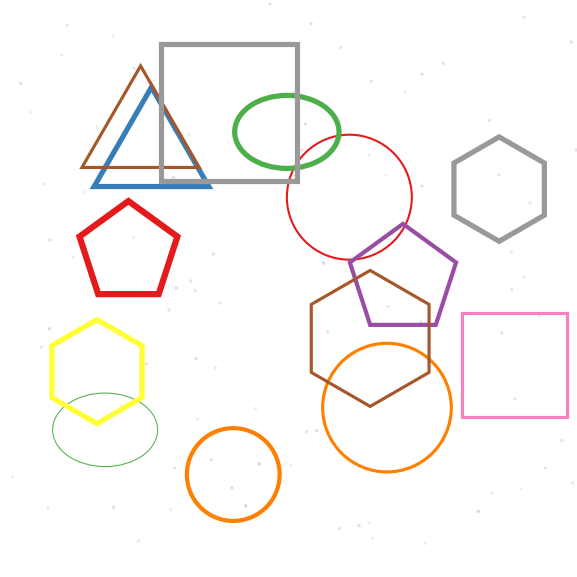[{"shape": "pentagon", "thickness": 3, "radius": 0.45, "center": [0.222, 0.562]}, {"shape": "circle", "thickness": 1, "radius": 0.54, "center": [0.605, 0.658]}, {"shape": "triangle", "thickness": 2.5, "radius": 0.57, "center": [0.262, 0.733]}, {"shape": "oval", "thickness": 2.5, "radius": 0.45, "center": [0.497, 0.771]}, {"shape": "oval", "thickness": 0.5, "radius": 0.45, "center": [0.182, 0.255]}, {"shape": "pentagon", "thickness": 2, "radius": 0.48, "center": [0.698, 0.515]}, {"shape": "circle", "thickness": 1.5, "radius": 0.56, "center": [0.67, 0.293]}, {"shape": "circle", "thickness": 2, "radius": 0.4, "center": [0.404, 0.177]}, {"shape": "hexagon", "thickness": 2.5, "radius": 0.45, "center": [0.168, 0.356]}, {"shape": "triangle", "thickness": 1.5, "radius": 0.59, "center": [0.243, 0.768]}, {"shape": "hexagon", "thickness": 1.5, "radius": 0.59, "center": [0.641, 0.413]}, {"shape": "square", "thickness": 1.5, "radius": 0.45, "center": [0.892, 0.367]}, {"shape": "square", "thickness": 2.5, "radius": 0.59, "center": [0.396, 0.805]}, {"shape": "hexagon", "thickness": 2.5, "radius": 0.45, "center": [0.864, 0.672]}]